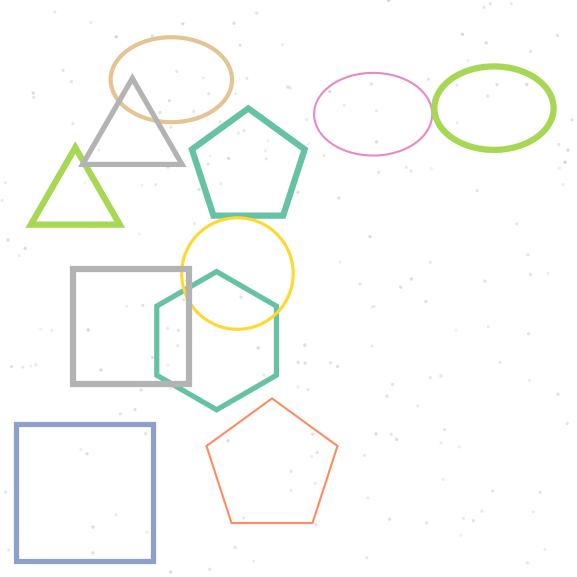[{"shape": "hexagon", "thickness": 2.5, "radius": 0.6, "center": [0.375, 0.409]}, {"shape": "pentagon", "thickness": 3, "radius": 0.51, "center": [0.43, 0.709]}, {"shape": "pentagon", "thickness": 1, "radius": 0.6, "center": [0.471, 0.19]}, {"shape": "square", "thickness": 2.5, "radius": 0.59, "center": [0.147, 0.146]}, {"shape": "oval", "thickness": 1, "radius": 0.51, "center": [0.646, 0.801]}, {"shape": "triangle", "thickness": 3, "radius": 0.44, "center": [0.13, 0.655]}, {"shape": "oval", "thickness": 3, "radius": 0.52, "center": [0.855, 0.812]}, {"shape": "circle", "thickness": 1.5, "radius": 0.48, "center": [0.411, 0.525]}, {"shape": "oval", "thickness": 2, "radius": 0.53, "center": [0.297, 0.861]}, {"shape": "square", "thickness": 3, "radius": 0.5, "center": [0.227, 0.434]}, {"shape": "triangle", "thickness": 2.5, "radius": 0.5, "center": [0.229, 0.764]}]